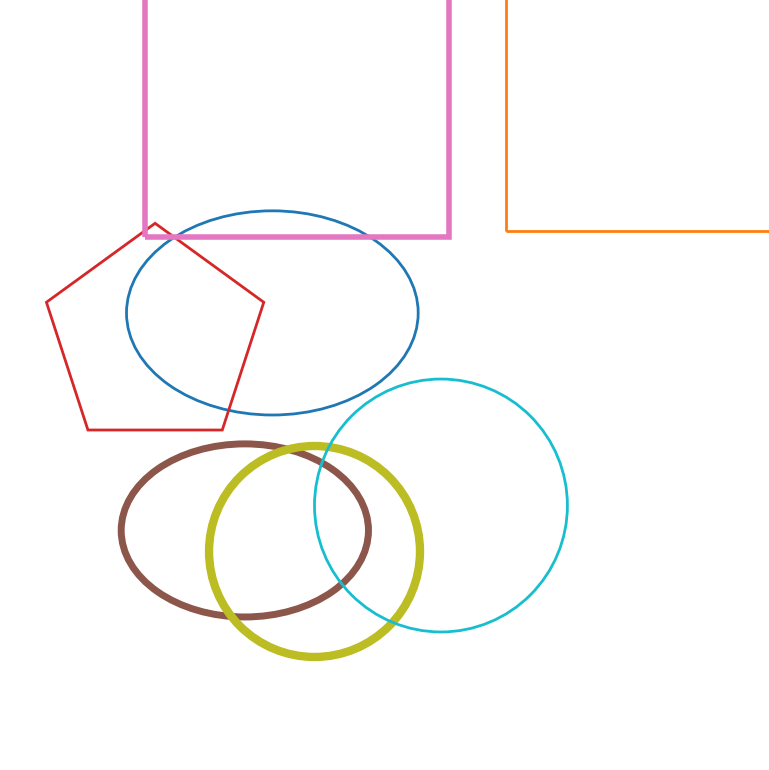[{"shape": "oval", "thickness": 1, "radius": 0.95, "center": [0.354, 0.594]}, {"shape": "square", "thickness": 1, "radius": 0.87, "center": [0.832, 0.875]}, {"shape": "pentagon", "thickness": 1, "radius": 0.74, "center": [0.201, 0.562]}, {"shape": "oval", "thickness": 2.5, "radius": 0.8, "center": [0.318, 0.311]}, {"shape": "square", "thickness": 2, "radius": 0.99, "center": [0.385, 0.889]}, {"shape": "circle", "thickness": 3, "radius": 0.68, "center": [0.408, 0.284]}, {"shape": "circle", "thickness": 1, "radius": 0.82, "center": [0.573, 0.344]}]